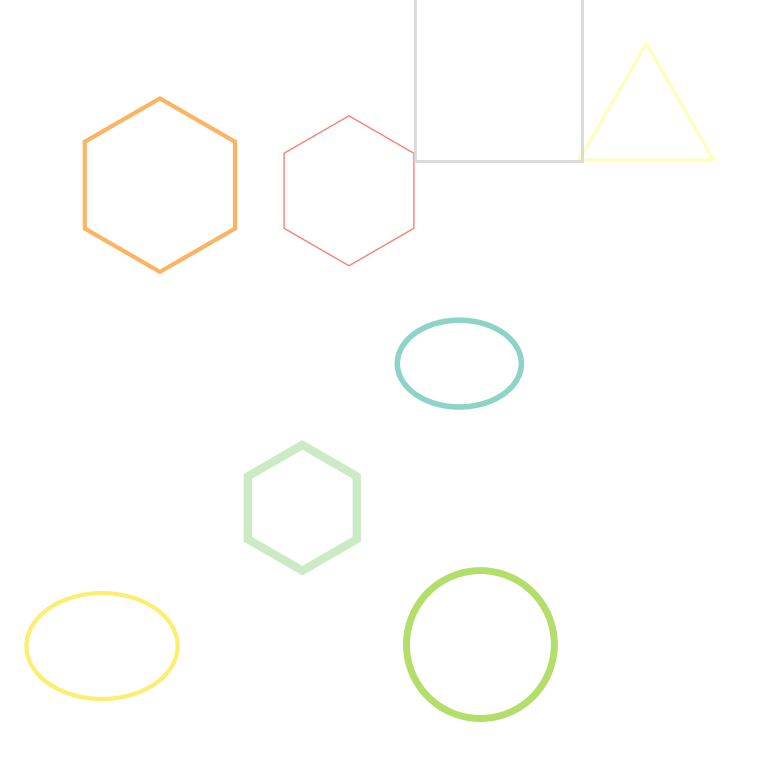[{"shape": "oval", "thickness": 2, "radius": 0.4, "center": [0.597, 0.528]}, {"shape": "triangle", "thickness": 1, "radius": 0.5, "center": [0.839, 0.843]}, {"shape": "hexagon", "thickness": 0.5, "radius": 0.49, "center": [0.453, 0.752]}, {"shape": "hexagon", "thickness": 1.5, "radius": 0.56, "center": [0.208, 0.76]}, {"shape": "circle", "thickness": 2.5, "radius": 0.48, "center": [0.624, 0.163]}, {"shape": "square", "thickness": 1, "radius": 0.54, "center": [0.647, 0.899]}, {"shape": "hexagon", "thickness": 3, "radius": 0.41, "center": [0.393, 0.341]}, {"shape": "oval", "thickness": 1.5, "radius": 0.49, "center": [0.133, 0.161]}]